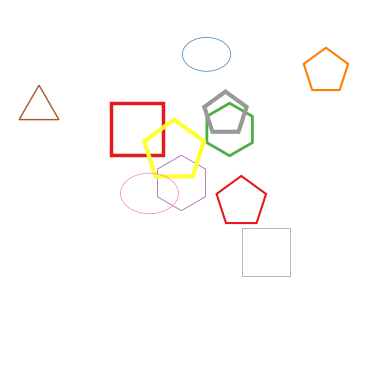[{"shape": "pentagon", "thickness": 1.5, "radius": 0.34, "center": [0.627, 0.475]}, {"shape": "square", "thickness": 2.5, "radius": 0.33, "center": [0.355, 0.665]}, {"shape": "oval", "thickness": 0.5, "radius": 0.31, "center": [0.536, 0.859]}, {"shape": "hexagon", "thickness": 2, "radius": 0.34, "center": [0.596, 0.664]}, {"shape": "hexagon", "thickness": 0.5, "radius": 0.36, "center": [0.471, 0.525]}, {"shape": "pentagon", "thickness": 1.5, "radius": 0.3, "center": [0.847, 0.815]}, {"shape": "pentagon", "thickness": 3, "radius": 0.41, "center": [0.452, 0.608]}, {"shape": "triangle", "thickness": 1, "radius": 0.3, "center": [0.101, 0.719]}, {"shape": "oval", "thickness": 0.5, "radius": 0.38, "center": [0.388, 0.498]}, {"shape": "square", "thickness": 0.5, "radius": 0.31, "center": [0.691, 0.346]}, {"shape": "pentagon", "thickness": 3, "radius": 0.29, "center": [0.586, 0.704]}]